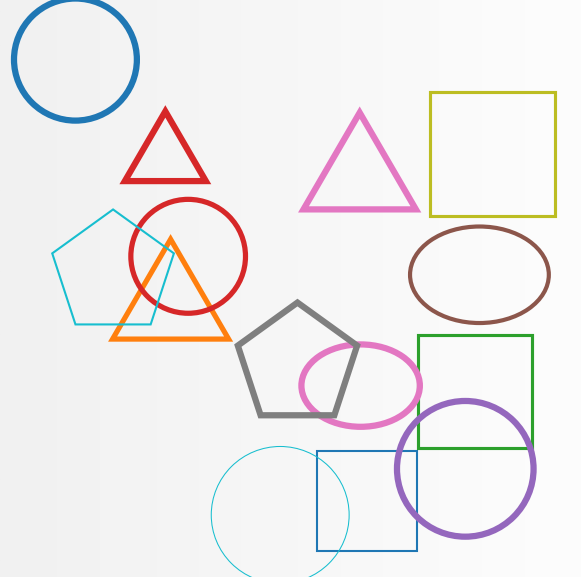[{"shape": "circle", "thickness": 3, "radius": 0.53, "center": [0.13, 0.896]}, {"shape": "square", "thickness": 1, "radius": 0.43, "center": [0.631, 0.131]}, {"shape": "triangle", "thickness": 2.5, "radius": 0.58, "center": [0.294, 0.47]}, {"shape": "square", "thickness": 1.5, "radius": 0.49, "center": [0.818, 0.322]}, {"shape": "triangle", "thickness": 3, "radius": 0.4, "center": [0.284, 0.726]}, {"shape": "circle", "thickness": 2.5, "radius": 0.49, "center": [0.324, 0.555]}, {"shape": "circle", "thickness": 3, "radius": 0.59, "center": [0.8, 0.187]}, {"shape": "oval", "thickness": 2, "radius": 0.6, "center": [0.825, 0.523]}, {"shape": "oval", "thickness": 3, "radius": 0.51, "center": [0.62, 0.331]}, {"shape": "triangle", "thickness": 3, "radius": 0.56, "center": [0.619, 0.692]}, {"shape": "pentagon", "thickness": 3, "radius": 0.54, "center": [0.512, 0.367]}, {"shape": "square", "thickness": 1.5, "radius": 0.54, "center": [0.847, 0.732]}, {"shape": "pentagon", "thickness": 1, "radius": 0.55, "center": [0.195, 0.526]}, {"shape": "circle", "thickness": 0.5, "radius": 0.59, "center": [0.482, 0.107]}]